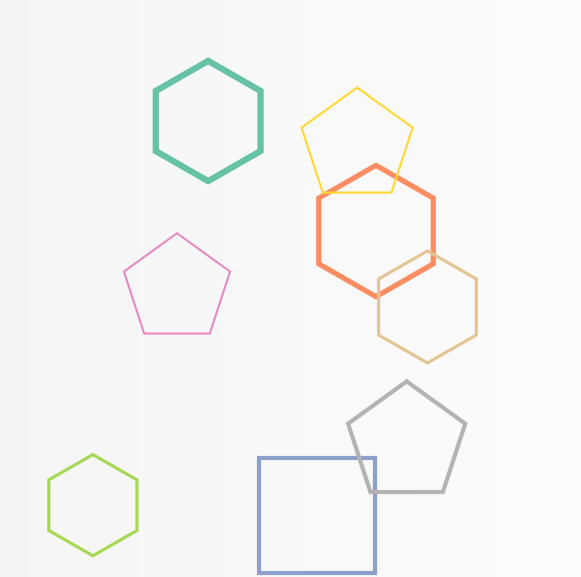[{"shape": "hexagon", "thickness": 3, "radius": 0.52, "center": [0.358, 0.79]}, {"shape": "hexagon", "thickness": 2.5, "radius": 0.57, "center": [0.647, 0.599]}, {"shape": "square", "thickness": 2, "radius": 0.5, "center": [0.545, 0.107]}, {"shape": "pentagon", "thickness": 1, "radius": 0.48, "center": [0.304, 0.499]}, {"shape": "hexagon", "thickness": 1.5, "radius": 0.44, "center": [0.16, 0.124]}, {"shape": "pentagon", "thickness": 1, "radius": 0.5, "center": [0.614, 0.747]}, {"shape": "hexagon", "thickness": 1.5, "radius": 0.49, "center": [0.735, 0.468]}, {"shape": "pentagon", "thickness": 2, "radius": 0.53, "center": [0.7, 0.233]}]